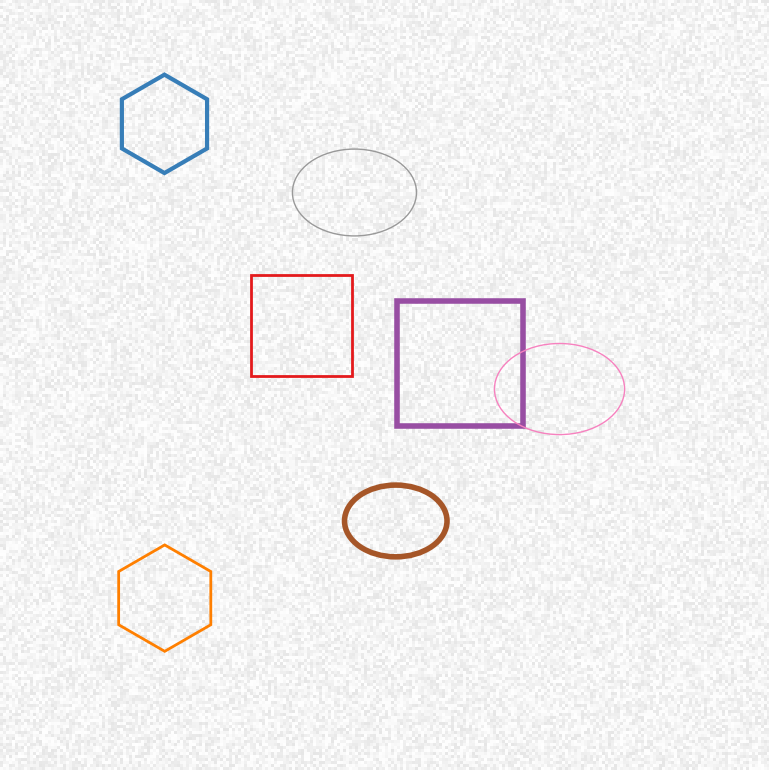[{"shape": "square", "thickness": 1, "radius": 0.33, "center": [0.391, 0.577]}, {"shape": "hexagon", "thickness": 1.5, "radius": 0.32, "center": [0.214, 0.839]}, {"shape": "square", "thickness": 2, "radius": 0.41, "center": [0.598, 0.528]}, {"shape": "hexagon", "thickness": 1, "radius": 0.35, "center": [0.214, 0.223]}, {"shape": "oval", "thickness": 2, "radius": 0.33, "center": [0.514, 0.323]}, {"shape": "oval", "thickness": 0.5, "radius": 0.42, "center": [0.727, 0.495]}, {"shape": "oval", "thickness": 0.5, "radius": 0.4, "center": [0.46, 0.75]}]